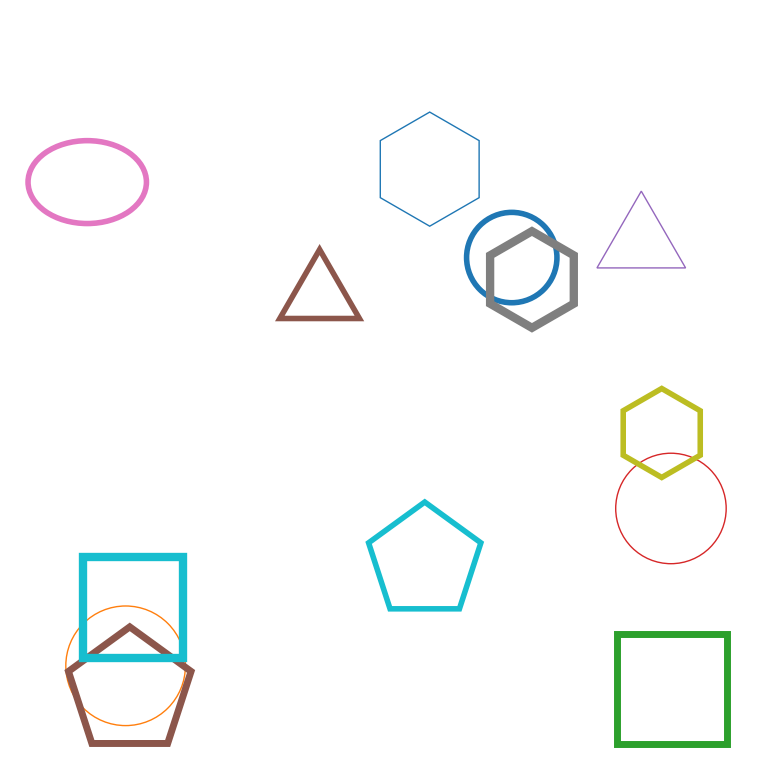[{"shape": "circle", "thickness": 2, "radius": 0.29, "center": [0.665, 0.666]}, {"shape": "hexagon", "thickness": 0.5, "radius": 0.37, "center": [0.558, 0.78]}, {"shape": "circle", "thickness": 0.5, "radius": 0.39, "center": [0.163, 0.135]}, {"shape": "square", "thickness": 2.5, "radius": 0.36, "center": [0.873, 0.105]}, {"shape": "circle", "thickness": 0.5, "radius": 0.36, "center": [0.871, 0.34]}, {"shape": "triangle", "thickness": 0.5, "radius": 0.33, "center": [0.833, 0.685]}, {"shape": "pentagon", "thickness": 2.5, "radius": 0.42, "center": [0.169, 0.102]}, {"shape": "triangle", "thickness": 2, "radius": 0.3, "center": [0.415, 0.616]}, {"shape": "oval", "thickness": 2, "radius": 0.38, "center": [0.113, 0.764]}, {"shape": "hexagon", "thickness": 3, "radius": 0.31, "center": [0.691, 0.637]}, {"shape": "hexagon", "thickness": 2, "radius": 0.29, "center": [0.859, 0.438]}, {"shape": "pentagon", "thickness": 2, "radius": 0.38, "center": [0.552, 0.271]}, {"shape": "square", "thickness": 3, "radius": 0.33, "center": [0.173, 0.211]}]